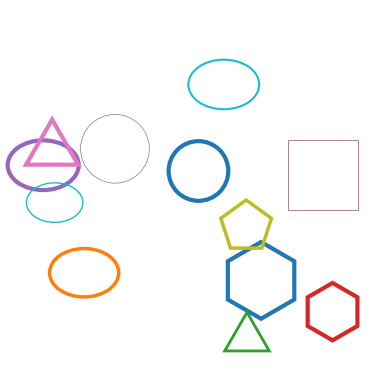[{"shape": "circle", "thickness": 3, "radius": 0.39, "center": [0.515, 0.556]}, {"shape": "hexagon", "thickness": 3, "radius": 0.5, "center": [0.678, 0.272]}, {"shape": "oval", "thickness": 2.5, "radius": 0.45, "center": [0.219, 0.292]}, {"shape": "triangle", "thickness": 2, "radius": 0.33, "center": [0.642, 0.122]}, {"shape": "hexagon", "thickness": 3, "radius": 0.37, "center": [0.864, 0.191]}, {"shape": "oval", "thickness": 3, "radius": 0.46, "center": [0.112, 0.571]}, {"shape": "square", "thickness": 0.5, "radius": 0.45, "center": [0.839, 0.545]}, {"shape": "triangle", "thickness": 3, "radius": 0.39, "center": [0.135, 0.611]}, {"shape": "circle", "thickness": 0.5, "radius": 0.45, "center": [0.299, 0.614]}, {"shape": "pentagon", "thickness": 2.5, "radius": 0.35, "center": [0.639, 0.411]}, {"shape": "oval", "thickness": 1, "radius": 0.37, "center": [0.142, 0.474]}, {"shape": "oval", "thickness": 1.5, "radius": 0.46, "center": [0.581, 0.781]}]